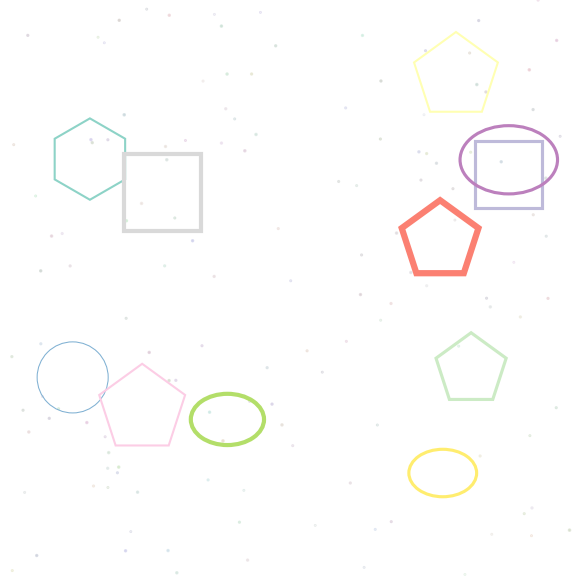[{"shape": "hexagon", "thickness": 1, "radius": 0.35, "center": [0.156, 0.724]}, {"shape": "pentagon", "thickness": 1, "radius": 0.38, "center": [0.79, 0.867]}, {"shape": "square", "thickness": 1.5, "radius": 0.29, "center": [0.881, 0.697]}, {"shape": "pentagon", "thickness": 3, "radius": 0.35, "center": [0.762, 0.583]}, {"shape": "circle", "thickness": 0.5, "radius": 0.31, "center": [0.126, 0.346]}, {"shape": "oval", "thickness": 2, "radius": 0.32, "center": [0.394, 0.273]}, {"shape": "pentagon", "thickness": 1, "radius": 0.39, "center": [0.246, 0.291]}, {"shape": "square", "thickness": 2, "radius": 0.33, "center": [0.281, 0.666]}, {"shape": "oval", "thickness": 1.5, "radius": 0.42, "center": [0.881, 0.722]}, {"shape": "pentagon", "thickness": 1.5, "radius": 0.32, "center": [0.816, 0.359]}, {"shape": "oval", "thickness": 1.5, "radius": 0.29, "center": [0.767, 0.18]}]